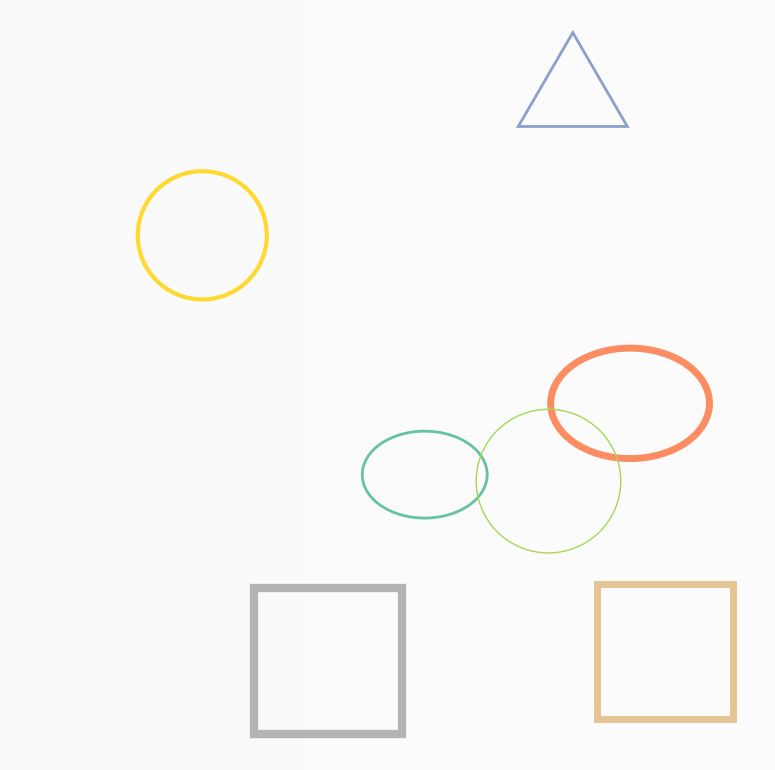[{"shape": "oval", "thickness": 1, "radius": 0.4, "center": [0.548, 0.384]}, {"shape": "oval", "thickness": 2.5, "radius": 0.51, "center": [0.813, 0.476]}, {"shape": "triangle", "thickness": 1, "radius": 0.41, "center": [0.739, 0.876]}, {"shape": "circle", "thickness": 0.5, "radius": 0.47, "center": [0.708, 0.375]}, {"shape": "circle", "thickness": 1.5, "radius": 0.42, "center": [0.261, 0.694]}, {"shape": "square", "thickness": 2.5, "radius": 0.44, "center": [0.858, 0.154]}, {"shape": "square", "thickness": 3, "radius": 0.47, "center": [0.423, 0.142]}]